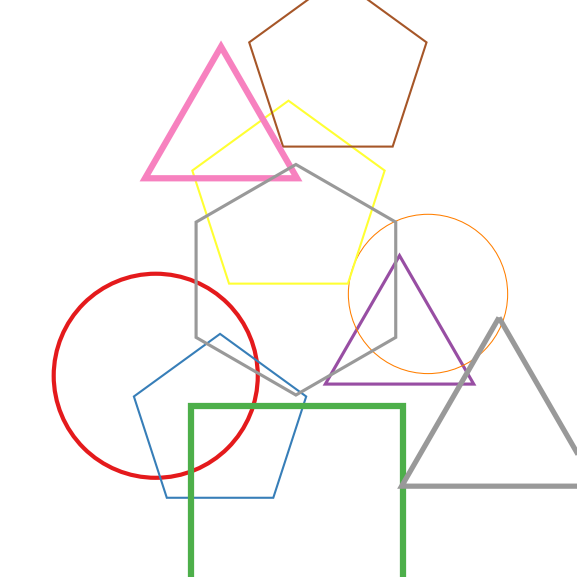[{"shape": "circle", "thickness": 2, "radius": 0.88, "center": [0.27, 0.348]}, {"shape": "pentagon", "thickness": 1, "radius": 0.78, "center": [0.381, 0.264]}, {"shape": "square", "thickness": 3, "radius": 0.92, "center": [0.514, 0.113]}, {"shape": "triangle", "thickness": 1.5, "radius": 0.74, "center": [0.692, 0.408]}, {"shape": "circle", "thickness": 0.5, "radius": 0.69, "center": [0.741, 0.49]}, {"shape": "pentagon", "thickness": 1, "radius": 0.88, "center": [0.5, 0.65]}, {"shape": "pentagon", "thickness": 1, "radius": 0.81, "center": [0.585, 0.876]}, {"shape": "triangle", "thickness": 3, "radius": 0.76, "center": [0.383, 0.766]}, {"shape": "hexagon", "thickness": 1.5, "radius": 1.0, "center": [0.512, 0.515]}, {"shape": "triangle", "thickness": 2.5, "radius": 0.97, "center": [0.864, 0.255]}]